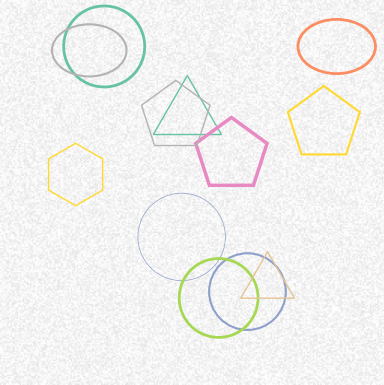[{"shape": "triangle", "thickness": 1, "radius": 0.51, "center": [0.487, 0.702]}, {"shape": "circle", "thickness": 2, "radius": 0.53, "center": [0.271, 0.879]}, {"shape": "oval", "thickness": 2, "radius": 0.5, "center": [0.875, 0.879]}, {"shape": "circle", "thickness": 1.5, "radius": 0.5, "center": [0.643, 0.243]}, {"shape": "circle", "thickness": 0.5, "radius": 0.57, "center": [0.472, 0.385]}, {"shape": "pentagon", "thickness": 2.5, "radius": 0.49, "center": [0.601, 0.597]}, {"shape": "circle", "thickness": 2, "radius": 0.51, "center": [0.568, 0.226]}, {"shape": "pentagon", "thickness": 1.5, "radius": 0.49, "center": [0.841, 0.678]}, {"shape": "hexagon", "thickness": 1, "radius": 0.41, "center": [0.196, 0.547]}, {"shape": "triangle", "thickness": 1, "radius": 0.4, "center": [0.695, 0.266]}, {"shape": "pentagon", "thickness": 1, "radius": 0.47, "center": [0.456, 0.698]}, {"shape": "oval", "thickness": 1.5, "radius": 0.48, "center": [0.232, 0.869]}]